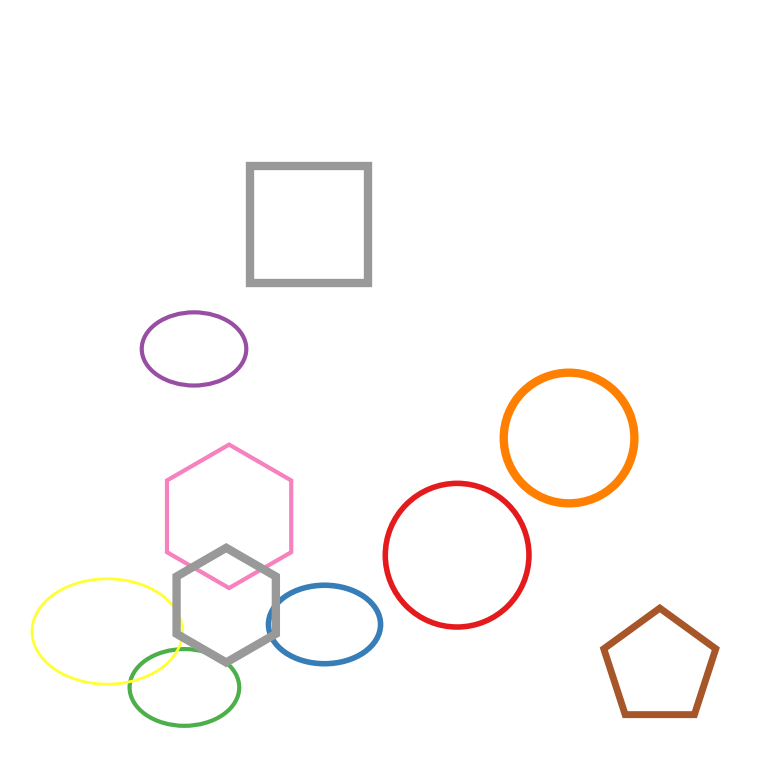[{"shape": "circle", "thickness": 2, "radius": 0.47, "center": [0.594, 0.279]}, {"shape": "oval", "thickness": 2, "radius": 0.36, "center": [0.421, 0.189]}, {"shape": "oval", "thickness": 1.5, "radius": 0.36, "center": [0.24, 0.107]}, {"shape": "oval", "thickness": 1.5, "radius": 0.34, "center": [0.252, 0.547]}, {"shape": "circle", "thickness": 3, "radius": 0.42, "center": [0.739, 0.431]}, {"shape": "oval", "thickness": 1, "radius": 0.49, "center": [0.139, 0.18]}, {"shape": "pentagon", "thickness": 2.5, "radius": 0.38, "center": [0.857, 0.134]}, {"shape": "hexagon", "thickness": 1.5, "radius": 0.47, "center": [0.298, 0.329]}, {"shape": "square", "thickness": 3, "radius": 0.38, "center": [0.401, 0.709]}, {"shape": "hexagon", "thickness": 3, "radius": 0.37, "center": [0.294, 0.214]}]